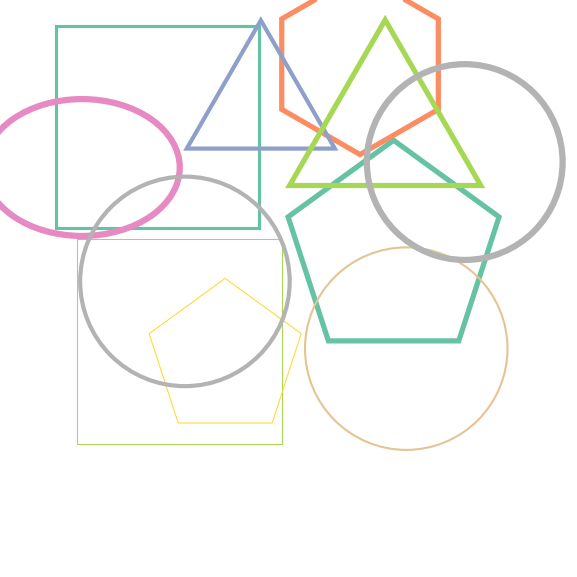[{"shape": "pentagon", "thickness": 2.5, "radius": 0.96, "center": [0.682, 0.564]}, {"shape": "square", "thickness": 1.5, "radius": 0.88, "center": [0.273, 0.779]}, {"shape": "hexagon", "thickness": 2.5, "radius": 0.78, "center": [0.623, 0.888]}, {"shape": "triangle", "thickness": 2, "radius": 0.74, "center": [0.452, 0.816]}, {"shape": "oval", "thickness": 3, "radius": 0.85, "center": [0.142, 0.709]}, {"shape": "triangle", "thickness": 2.5, "radius": 0.96, "center": [0.667, 0.773]}, {"shape": "square", "thickness": 0.5, "radius": 0.89, "center": [0.31, 0.408]}, {"shape": "pentagon", "thickness": 0.5, "radius": 0.69, "center": [0.39, 0.379]}, {"shape": "circle", "thickness": 1, "radius": 0.88, "center": [0.703, 0.395]}, {"shape": "circle", "thickness": 2, "radius": 0.91, "center": [0.32, 0.512]}, {"shape": "circle", "thickness": 3, "radius": 0.85, "center": [0.805, 0.719]}]